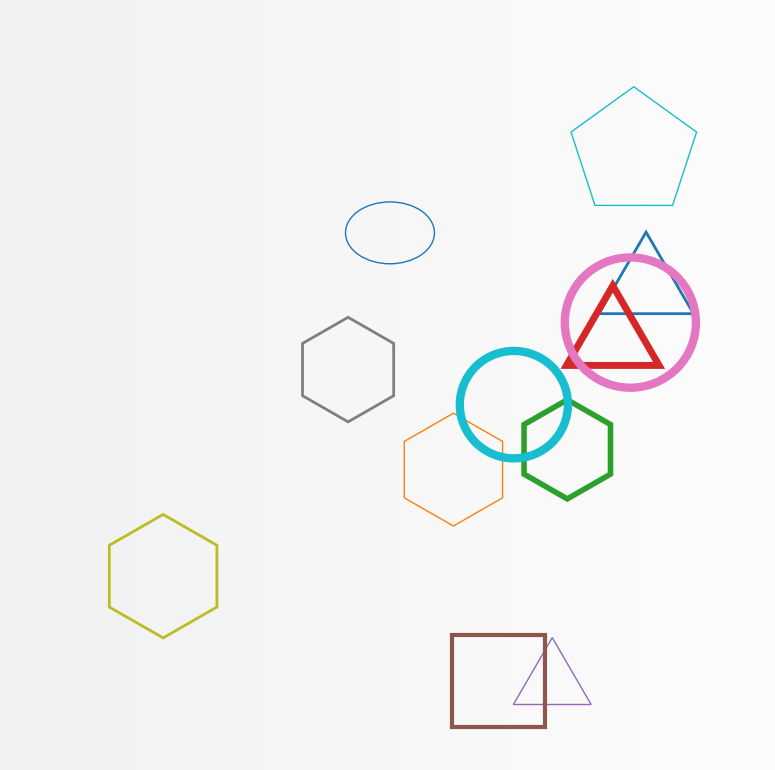[{"shape": "triangle", "thickness": 1, "radius": 0.35, "center": [0.834, 0.628]}, {"shape": "oval", "thickness": 0.5, "radius": 0.29, "center": [0.503, 0.698]}, {"shape": "hexagon", "thickness": 0.5, "radius": 0.37, "center": [0.585, 0.39]}, {"shape": "hexagon", "thickness": 2, "radius": 0.32, "center": [0.732, 0.416]}, {"shape": "triangle", "thickness": 2.5, "radius": 0.34, "center": [0.791, 0.56]}, {"shape": "triangle", "thickness": 0.5, "radius": 0.29, "center": [0.713, 0.114]}, {"shape": "square", "thickness": 1.5, "radius": 0.3, "center": [0.643, 0.116]}, {"shape": "circle", "thickness": 3, "radius": 0.42, "center": [0.813, 0.581]}, {"shape": "hexagon", "thickness": 1, "radius": 0.34, "center": [0.449, 0.52]}, {"shape": "hexagon", "thickness": 1, "radius": 0.4, "center": [0.21, 0.252]}, {"shape": "pentagon", "thickness": 0.5, "radius": 0.43, "center": [0.818, 0.802]}, {"shape": "circle", "thickness": 3, "radius": 0.35, "center": [0.663, 0.474]}]